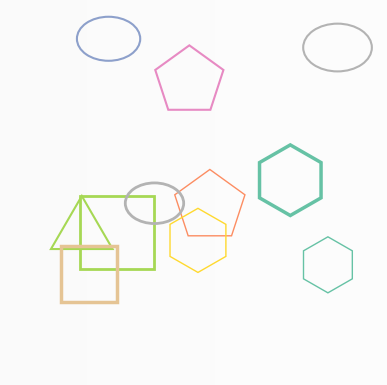[{"shape": "hexagon", "thickness": 2.5, "radius": 0.46, "center": [0.749, 0.532]}, {"shape": "hexagon", "thickness": 1, "radius": 0.36, "center": [0.846, 0.312]}, {"shape": "pentagon", "thickness": 1, "radius": 0.48, "center": [0.542, 0.465]}, {"shape": "oval", "thickness": 1.5, "radius": 0.41, "center": [0.28, 0.899]}, {"shape": "pentagon", "thickness": 1.5, "radius": 0.46, "center": [0.489, 0.79]}, {"shape": "triangle", "thickness": 1.5, "radius": 0.46, "center": [0.211, 0.399]}, {"shape": "square", "thickness": 2, "radius": 0.48, "center": [0.302, 0.397]}, {"shape": "hexagon", "thickness": 1, "radius": 0.42, "center": [0.511, 0.376]}, {"shape": "square", "thickness": 2.5, "radius": 0.36, "center": [0.229, 0.289]}, {"shape": "oval", "thickness": 1.5, "radius": 0.44, "center": [0.871, 0.877]}, {"shape": "oval", "thickness": 2, "radius": 0.38, "center": [0.399, 0.472]}]